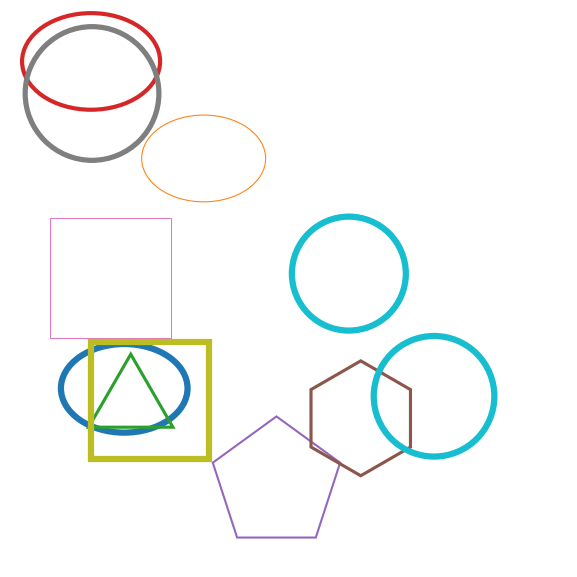[{"shape": "oval", "thickness": 3, "radius": 0.55, "center": [0.215, 0.327]}, {"shape": "oval", "thickness": 0.5, "radius": 0.54, "center": [0.353, 0.725]}, {"shape": "triangle", "thickness": 1.5, "radius": 0.42, "center": [0.226, 0.302]}, {"shape": "oval", "thickness": 2, "radius": 0.6, "center": [0.158, 0.893]}, {"shape": "pentagon", "thickness": 1, "radius": 0.58, "center": [0.479, 0.162]}, {"shape": "hexagon", "thickness": 1.5, "radius": 0.5, "center": [0.625, 0.275]}, {"shape": "square", "thickness": 0.5, "radius": 0.52, "center": [0.191, 0.518]}, {"shape": "circle", "thickness": 2.5, "radius": 0.58, "center": [0.159, 0.837]}, {"shape": "square", "thickness": 3, "radius": 0.51, "center": [0.26, 0.306]}, {"shape": "circle", "thickness": 3, "radius": 0.52, "center": [0.752, 0.313]}, {"shape": "circle", "thickness": 3, "radius": 0.49, "center": [0.604, 0.525]}]